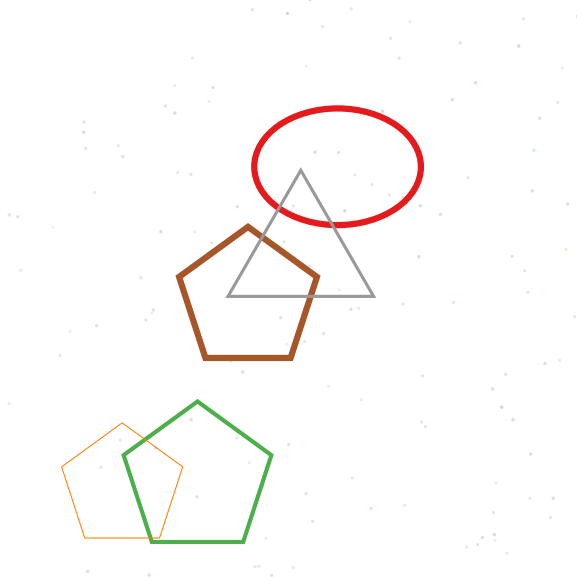[{"shape": "oval", "thickness": 3, "radius": 0.72, "center": [0.585, 0.71]}, {"shape": "pentagon", "thickness": 2, "radius": 0.67, "center": [0.342, 0.169]}, {"shape": "pentagon", "thickness": 0.5, "radius": 0.55, "center": [0.212, 0.157]}, {"shape": "pentagon", "thickness": 3, "radius": 0.63, "center": [0.429, 0.481]}, {"shape": "triangle", "thickness": 1.5, "radius": 0.73, "center": [0.521, 0.559]}]